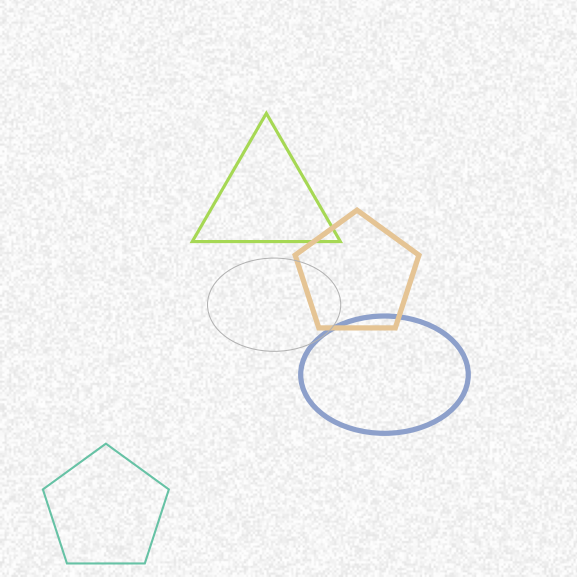[{"shape": "pentagon", "thickness": 1, "radius": 0.57, "center": [0.183, 0.116]}, {"shape": "oval", "thickness": 2.5, "radius": 0.73, "center": [0.666, 0.35]}, {"shape": "triangle", "thickness": 1.5, "radius": 0.74, "center": [0.461, 0.655]}, {"shape": "pentagon", "thickness": 2.5, "radius": 0.56, "center": [0.618, 0.523]}, {"shape": "oval", "thickness": 0.5, "radius": 0.58, "center": [0.475, 0.472]}]